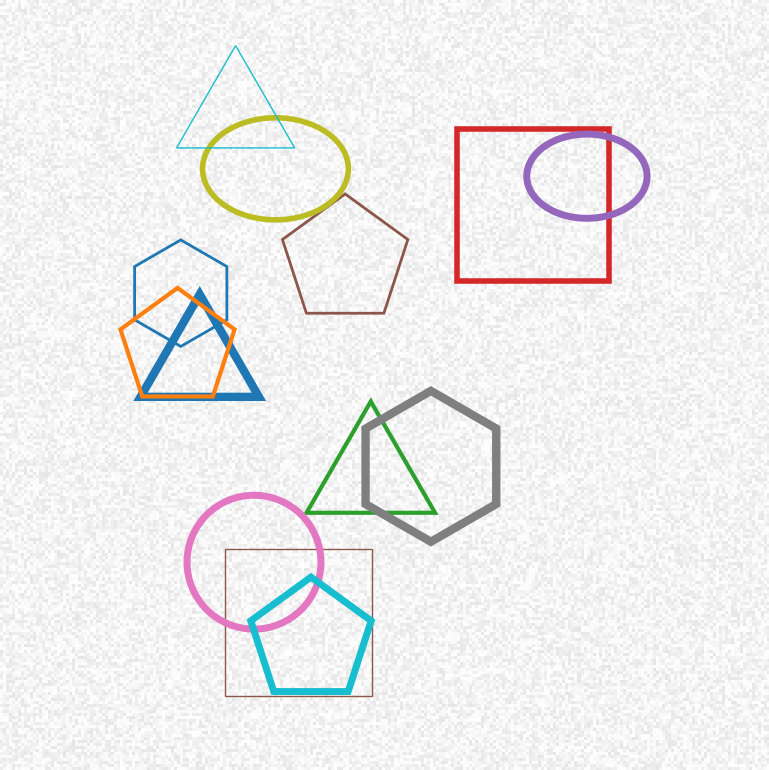[{"shape": "triangle", "thickness": 3, "radius": 0.44, "center": [0.259, 0.529]}, {"shape": "hexagon", "thickness": 1, "radius": 0.35, "center": [0.235, 0.619]}, {"shape": "pentagon", "thickness": 1.5, "radius": 0.39, "center": [0.231, 0.548]}, {"shape": "triangle", "thickness": 1.5, "radius": 0.48, "center": [0.482, 0.382]}, {"shape": "square", "thickness": 2, "radius": 0.49, "center": [0.693, 0.733]}, {"shape": "oval", "thickness": 2.5, "radius": 0.39, "center": [0.762, 0.771]}, {"shape": "square", "thickness": 0.5, "radius": 0.48, "center": [0.387, 0.191]}, {"shape": "pentagon", "thickness": 1, "radius": 0.43, "center": [0.448, 0.662]}, {"shape": "circle", "thickness": 2.5, "radius": 0.43, "center": [0.33, 0.27]}, {"shape": "hexagon", "thickness": 3, "radius": 0.49, "center": [0.56, 0.394]}, {"shape": "oval", "thickness": 2, "radius": 0.47, "center": [0.358, 0.781]}, {"shape": "pentagon", "thickness": 2.5, "radius": 0.41, "center": [0.404, 0.168]}, {"shape": "triangle", "thickness": 0.5, "radius": 0.44, "center": [0.306, 0.852]}]